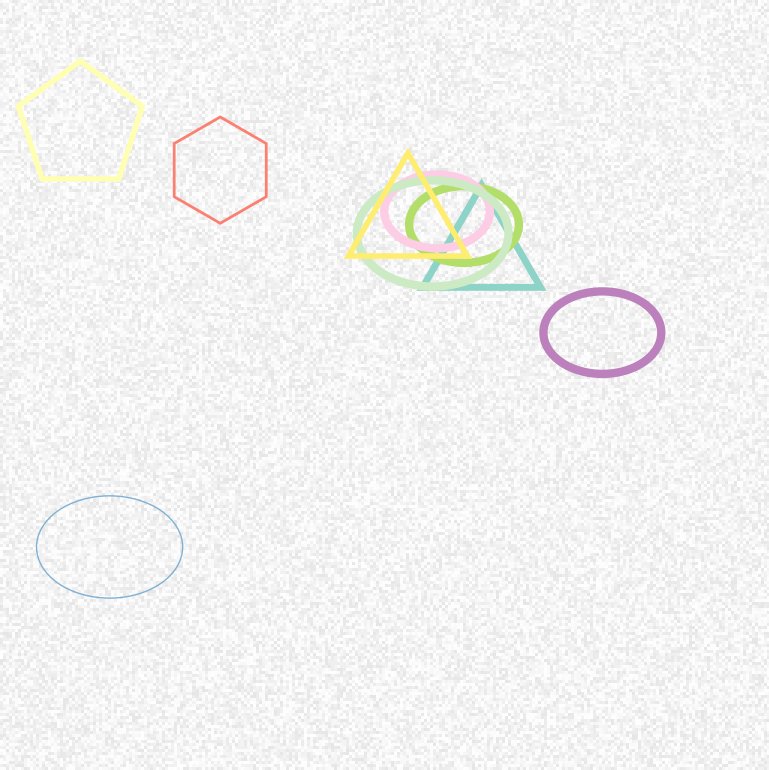[{"shape": "triangle", "thickness": 2.5, "radius": 0.44, "center": [0.625, 0.671]}, {"shape": "pentagon", "thickness": 2, "radius": 0.42, "center": [0.104, 0.836]}, {"shape": "hexagon", "thickness": 1, "radius": 0.35, "center": [0.286, 0.779]}, {"shape": "oval", "thickness": 0.5, "radius": 0.47, "center": [0.142, 0.29]}, {"shape": "oval", "thickness": 3, "radius": 0.36, "center": [0.603, 0.708]}, {"shape": "oval", "thickness": 3, "radius": 0.34, "center": [0.568, 0.726]}, {"shape": "oval", "thickness": 3, "radius": 0.38, "center": [0.782, 0.568]}, {"shape": "oval", "thickness": 3, "radius": 0.49, "center": [0.562, 0.697]}, {"shape": "triangle", "thickness": 2, "radius": 0.45, "center": [0.53, 0.712]}]